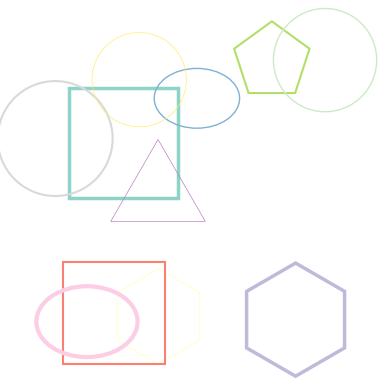[{"shape": "square", "thickness": 2.5, "radius": 0.71, "center": [0.32, 0.628]}, {"shape": "hexagon", "thickness": 0.5, "radius": 0.62, "center": [0.412, 0.178]}, {"shape": "hexagon", "thickness": 2.5, "radius": 0.73, "center": [0.768, 0.17]}, {"shape": "square", "thickness": 1.5, "radius": 0.66, "center": [0.296, 0.187]}, {"shape": "oval", "thickness": 1, "radius": 0.55, "center": [0.511, 0.745]}, {"shape": "pentagon", "thickness": 1.5, "radius": 0.51, "center": [0.706, 0.842]}, {"shape": "oval", "thickness": 3, "radius": 0.66, "center": [0.226, 0.165]}, {"shape": "circle", "thickness": 1.5, "radius": 0.75, "center": [0.143, 0.64]}, {"shape": "triangle", "thickness": 0.5, "radius": 0.71, "center": [0.41, 0.496]}, {"shape": "circle", "thickness": 1, "radius": 0.67, "center": [0.844, 0.844]}, {"shape": "circle", "thickness": 0.5, "radius": 0.61, "center": [0.362, 0.793]}]